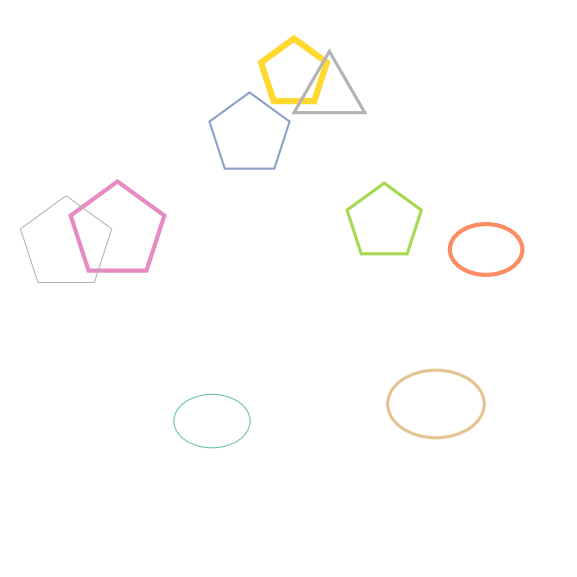[{"shape": "oval", "thickness": 0.5, "radius": 0.33, "center": [0.367, 0.27]}, {"shape": "oval", "thickness": 2, "radius": 0.31, "center": [0.842, 0.567]}, {"shape": "pentagon", "thickness": 1, "radius": 0.36, "center": [0.432, 0.766]}, {"shape": "pentagon", "thickness": 2, "radius": 0.43, "center": [0.203, 0.6]}, {"shape": "pentagon", "thickness": 1.5, "radius": 0.34, "center": [0.665, 0.614]}, {"shape": "pentagon", "thickness": 3, "radius": 0.3, "center": [0.509, 0.873]}, {"shape": "oval", "thickness": 1.5, "radius": 0.42, "center": [0.755, 0.3]}, {"shape": "triangle", "thickness": 1.5, "radius": 0.35, "center": [0.57, 0.839]}, {"shape": "pentagon", "thickness": 0.5, "radius": 0.42, "center": [0.115, 0.577]}]